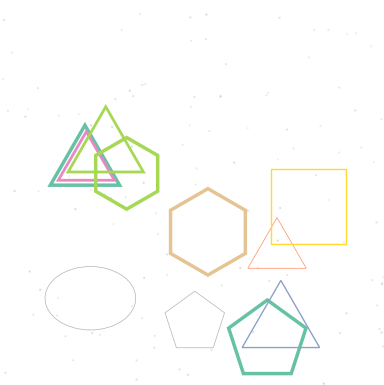[{"shape": "triangle", "thickness": 2.5, "radius": 0.52, "center": [0.221, 0.571]}, {"shape": "pentagon", "thickness": 2.5, "radius": 0.53, "center": [0.694, 0.115]}, {"shape": "triangle", "thickness": 0.5, "radius": 0.44, "center": [0.72, 0.347]}, {"shape": "triangle", "thickness": 1, "radius": 0.58, "center": [0.73, 0.155]}, {"shape": "triangle", "thickness": 2, "radius": 0.42, "center": [0.224, 0.574]}, {"shape": "hexagon", "thickness": 2.5, "radius": 0.46, "center": [0.329, 0.55]}, {"shape": "triangle", "thickness": 2, "radius": 0.56, "center": [0.275, 0.61]}, {"shape": "square", "thickness": 1, "radius": 0.49, "center": [0.802, 0.463]}, {"shape": "hexagon", "thickness": 2.5, "radius": 0.56, "center": [0.54, 0.398]}, {"shape": "oval", "thickness": 0.5, "radius": 0.59, "center": [0.235, 0.225]}, {"shape": "pentagon", "thickness": 0.5, "radius": 0.41, "center": [0.506, 0.162]}]